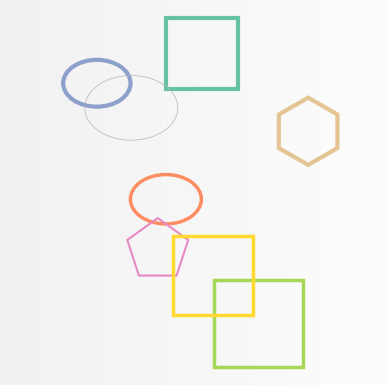[{"shape": "square", "thickness": 3, "radius": 0.46, "center": [0.521, 0.86]}, {"shape": "oval", "thickness": 2.5, "radius": 0.46, "center": [0.428, 0.482]}, {"shape": "oval", "thickness": 3, "radius": 0.43, "center": [0.25, 0.784]}, {"shape": "pentagon", "thickness": 1.5, "radius": 0.41, "center": [0.407, 0.351]}, {"shape": "square", "thickness": 2.5, "radius": 0.57, "center": [0.667, 0.16]}, {"shape": "square", "thickness": 2.5, "radius": 0.51, "center": [0.55, 0.285]}, {"shape": "hexagon", "thickness": 3, "radius": 0.44, "center": [0.795, 0.659]}, {"shape": "oval", "thickness": 0.5, "radius": 0.6, "center": [0.339, 0.72]}]